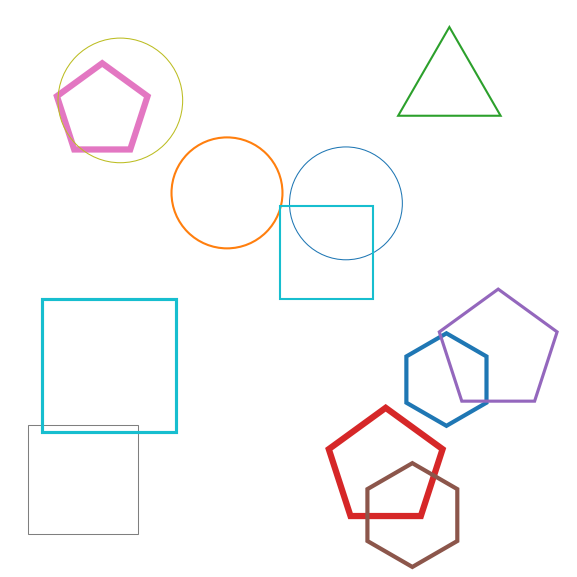[{"shape": "circle", "thickness": 0.5, "radius": 0.49, "center": [0.599, 0.647]}, {"shape": "hexagon", "thickness": 2, "radius": 0.4, "center": [0.773, 0.342]}, {"shape": "circle", "thickness": 1, "radius": 0.48, "center": [0.393, 0.665]}, {"shape": "triangle", "thickness": 1, "radius": 0.51, "center": [0.778, 0.85]}, {"shape": "pentagon", "thickness": 3, "radius": 0.52, "center": [0.668, 0.189]}, {"shape": "pentagon", "thickness": 1.5, "radius": 0.54, "center": [0.863, 0.391]}, {"shape": "hexagon", "thickness": 2, "radius": 0.45, "center": [0.714, 0.107]}, {"shape": "pentagon", "thickness": 3, "radius": 0.41, "center": [0.177, 0.807]}, {"shape": "square", "thickness": 0.5, "radius": 0.47, "center": [0.144, 0.169]}, {"shape": "circle", "thickness": 0.5, "radius": 0.54, "center": [0.208, 0.825]}, {"shape": "square", "thickness": 1, "radius": 0.4, "center": [0.566, 0.562]}, {"shape": "square", "thickness": 1.5, "radius": 0.58, "center": [0.189, 0.367]}]